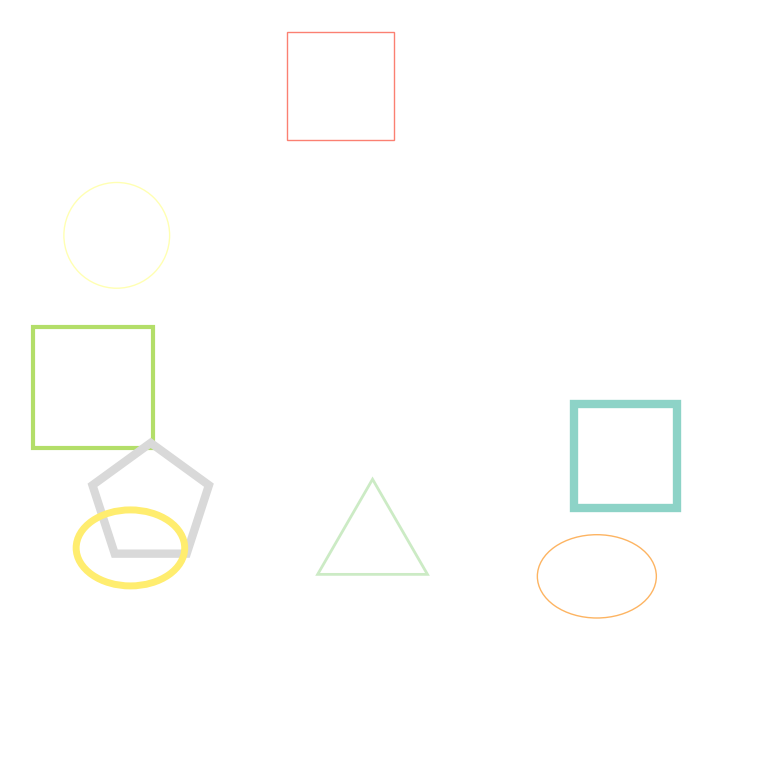[{"shape": "square", "thickness": 3, "radius": 0.34, "center": [0.812, 0.408]}, {"shape": "circle", "thickness": 0.5, "radius": 0.34, "center": [0.152, 0.694]}, {"shape": "square", "thickness": 0.5, "radius": 0.35, "center": [0.443, 0.888]}, {"shape": "oval", "thickness": 0.5, "radius": 0.39, "center": [0.775, 0.251]}, {"shape": "square", "thickness": 1.5, "radius": 0.39, "center": [0.121, 0.497]}, {"shape": "pentagon", "thickness": 3, "radius": 0.4, "center": [0.196, 0.345]}, {"shape": "triangle", "thickness": 1, "radius": 0.41, "center": [0.484, 0.295]}, {"shape": "oval", "thickness": 2.5, "radius": 0.35, "center": [0.169, 0.288]}]